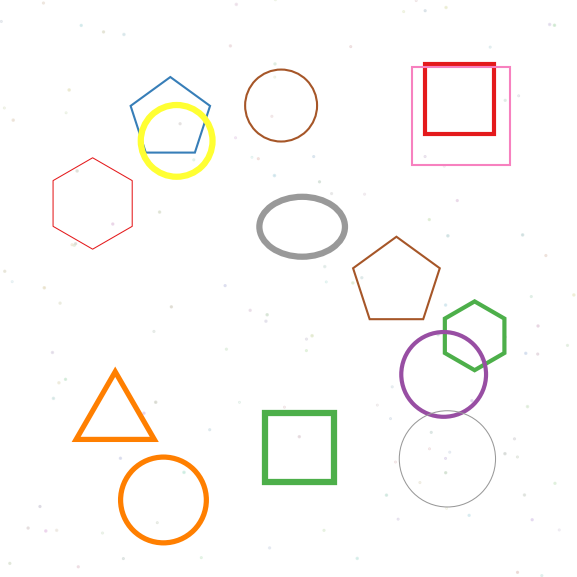[{"shape": "hexagon", "thickness": 0.5, "radius": 0.4, "center": [0.16, 0.647]}, {"shape": "square", "thickness": 2, "radius": 0.3, "center": [0.796, 0.828]}, {"shape": "pentagon", "thickness": 1, "radius": 0.36, "center": [0.295, 0.793]}, {"shape": "hexagon", "thickness": 2, "radius": 0.3, "center": [0.822, 0.418]}, {"shape": "square", "thickness": 3, "radius": 0.3, "center": [0.519, 0.224]}, {"shape": "circle", "thickness": 2, "radius": 0.37, "center": [0.768, 0.351]}, {"shape": "circle", "thickness": 2.5, "radius": 0.37, "center": [0.283, 0.133]}, {"shape": "triangle", "thickness": 2.5, "radius": 0.39, "center": [0.2, 0.277]}, {"shape": "circle", "thickness": 3, "radius": 0.31, "center": [0.306, 0.755]}, {"shape": "pentagon", "thickness": 1, "radius": 0.39, "center": [0.686, 0.51]}, {"shape": "circle", "thickness": 1, "radius": 0.31, "center": [0.487, 0.816]}, {"shape": "square", "thickness": 1, "radius": 0.42, "center": [0.799, 0.798]}, {"shape": "circle", "thickness": 0.5, "radius": 0.42, "center": [0.775, 0.205]}, {"shape": "oval", "thickness": 3, "radius": 0.37, "center": [0.523, 0.606]}]